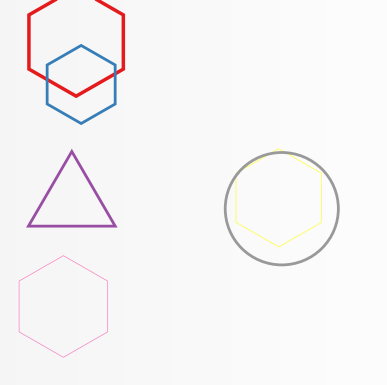[{"shape": "hexagon", "thickness": 2.5, "radius": 0.7, "center": [0.196, 0.891]}, {"shape": "hexagon", "thickness": 2, "radius": 0.51, "center": [0.209, 0.781]}, {"shape": "triangle", "thickness": 2, "radius": 0.65, "center": [0.185, 0.477]}, {"shape": "hexagon", "thickness": 0.5, "radius": 0.64, "center": [0.719, 0.486]}, {"shape": "hexagon", "thickness": 0.5, "radius": 0.66, "center": [0.164, 0.204]}, {"shape": "circle", "thickness": 2, "radius": 0.73, "center": [0.727, 0.458]}]